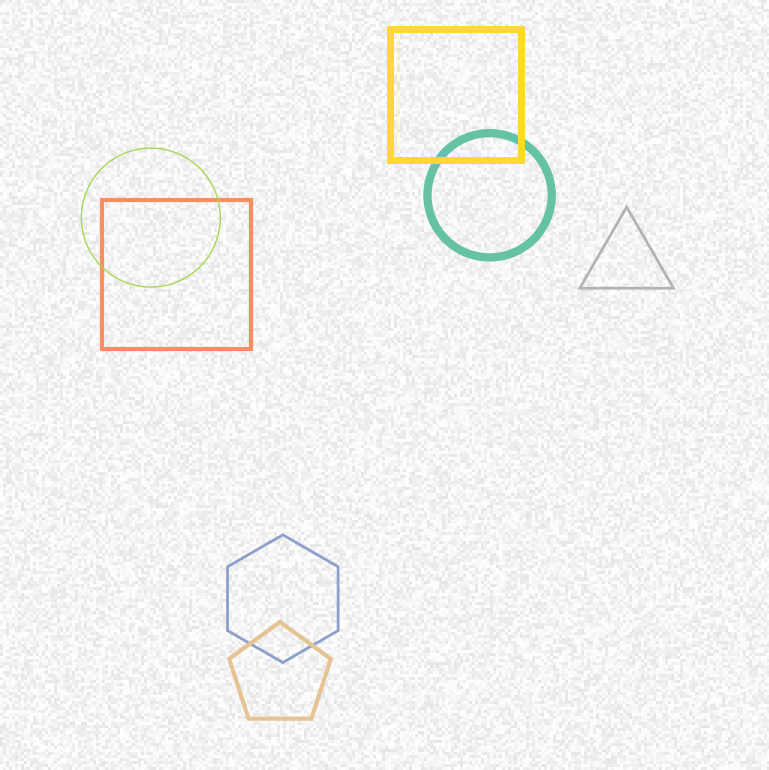[{"shape": "circle", "thickness": 3, "radius": 0.4, "center": [0.636, 0.746]}, {"shape": "square", "thickness": 1.5, "radius": 0.48, "center": [0.23, 0.643]}, {"shape": "hexagon", "thickness": 1, "radius": 0.41, "center": [0.367, 0.222]}, {"shape": "circle", "thickness": 0.5, "radius": 0.45, "center": [0.196, 0.717]}, {"shape": "square", "thickness": 2.5, "radius": 0.43, "center": [0.591, 0.877]}, {"shape": "pentagon", "thickness": 1.5, "radius": 0.35, "center": [0.364, 0.123]}, {"shape": "triangle", "thickness": 1, "radius": 0.35, "center": [0.814, 0.661]}]